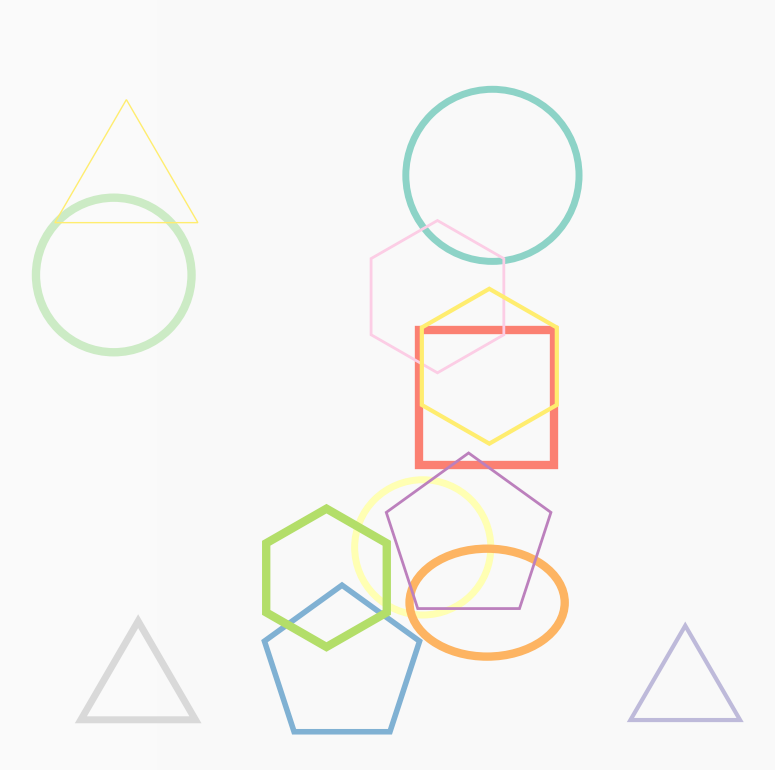[{"shape": "circle", "thickness": 2.5, "radius": 0.56, "center": [0.635, 0.772]}, {"shape": "circle", "thickness": 2.5, "radius": 0.44, "center": [0.545, 0.289]}, {"shape": "triangle", "thickness": 1.5, "radius": 0.41, "center": [0.884, 0.106]}, {"shape": "square", "thickness": 3, "radius": 0.44, "center": [0.628, 0.484]}, {"shape": "pentagon", "thickness": 2, "radius": 0.53, "center": [0.441, 0.135]}, {"shape": "oval", "thickness": 3, "radius": 0.5, "center": [0.629, 0.217]}, {"shape": "hexagon", "thickness": 3, "radius": 0.45, "center": [0.421, 0.25]}, {"shape": "hexagon", "thickness": 1, "radius": 0.49, "center": [0.564, 0.615]}, {"shape": "triangle", "thickness": 2.5, "radius": 0.43, "center": [0.178, 0.108]}, {"shape": "pentagon", "thickness": 1, "radius": 0.56, "center": [0.605, 0.3]}, {"shape": "circle", "thickness": 3, "radius": 0.5, "center": [0.147, 0.643]}, {"shape": "hexagon", "thickness": 1.5, "radius": 0.5, "center": [0.631, 0.524]}, {"shape": "triangle", "thickness": 0.5, "radius": 0.53, "center": [0.163, 0.764]}]